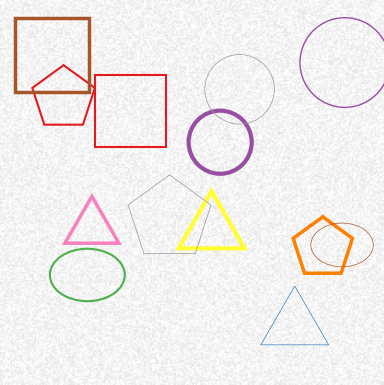[{"shape": "pentagon", "thickness": 1.5, "radius": 0.43, "center": [0.165, 0.745]}, {"shape": "square", "thickness": 1.5, "radius": 0.46, "center": [0.34, 0.711]}, {"shape": "triangle", "thickness": 0.5, "radius": 0.51, "center": [0.766, 0.155]}, {"shape": "oval", "thickness": 1.5, "radius": 0.49, "center": [0.227, 0.286]}, {"shape": "circle", "thickness": 1, "radius": 0.58, "center": [0.896, 0.838]}, {"shape": "circle", "thickness": 3, "radius": 0.41, "center": [0.572, 0.631]}, {"shape": "pentagon", "thickness": 2.5, "radius": 0.4, "center": [0.838, 0.356]}, {"shape": "triangle", "thickness": 3, "radius": 0.49, "center": [0.549, 0.404]}, {"shape": "square", "thickness": 2.5, "radius": 0.48, "center": [0.134, 0.858]}, {"shape": "oval", "thickness": 0.5, "radius": 0.41, "center": [0.888, 0.364]}, {"shape": "triangle", "thickness": 2.5, "radius": 0.41, "center": [0.239, 0.409]}, {"shape": "circle", "thickness": 0.5, "radius": 0.45, "center": [0.622, 0.768]}, {"shape": "pentagon", "thickness": 0.5, "radius": 0.57, "center": [0.44, 0.433]}]